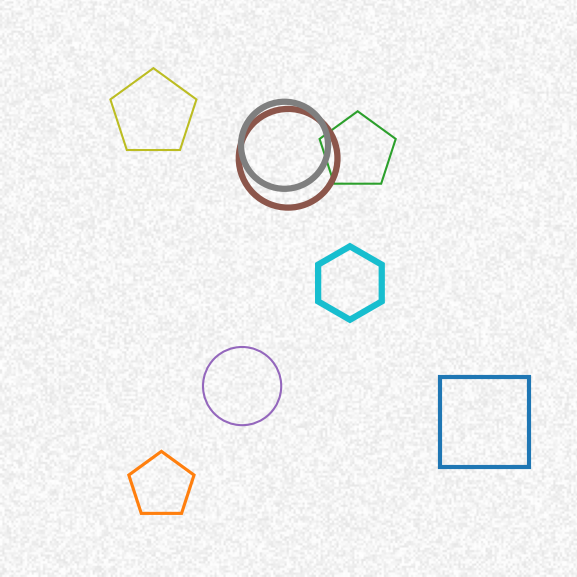[{"shape": "square", "thickness": 2, "radius": 0.39, "center": [0.839, 0.269]}, {"shape": "pentagon", "thickness": 1.5, "radius": 0.3, "center": [0.28, 0.158]}, {"shape": "pentagon", "thickness": 1, "radius": 0.35, "center": [0.619, 0.737]}, {"shape": "circle", "thickness": 1, "radius": 0.34, "center": [0.419, 0.331]}, {"shape": "circle", "thickness": 3, "radius": 0.43, "center": [0.499, 0.725]}, {"shape": "circle", "thickness": 3, "radius": 0.38, "center": [0.493, 0.748]}, {"shape": "pentagon", "thickness": 1, "radius": 0.39, "center": [0.266, 0.803]}, {"shape": "hexagon", "thickness": 3, "radius": 0.32, "center": [0.606, 0.509]}]